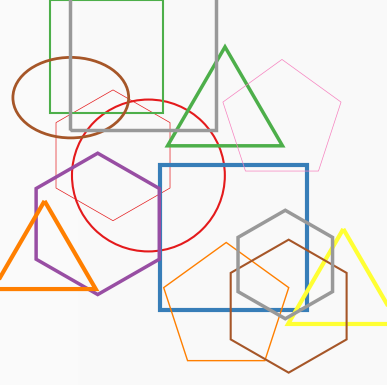[{"shape": "circle", "thickness": 1.5, "radius": 0.99, "center": [0.383, 0.544]}, {"shape": "hexagon", "thickness": 0.5, "radius": 0.85, "center": [0.292, 0.597]}, {"shape": "square", "thickness": 3, "radius": 0.94, "center": [0.602, 0.384]}, {"shape": "square", "thickness": 1.5, "radius": 0.73, "center": [0.275, 0.853]}, {"shape": "triangle", "thickness": 2.5, "radius": 0.86, "center": [0.581, 0.707]}, {"shape": "hexagon", "thickness": 2.5, "radius": 0.92, "center": [0.252, 0.419]}, {"shape": "triangle", "thickness": 3, "radius": 0.76, "center": [0.115, 0.326]}, {"shape": "pentagon", "thickness": 1, "radius": 0.85, "center": [0.584, 0.201]}, {"shape": "triangle", "thickness": 3, "radius": 0.82, "center": [0.886, 0.241]}, {"shape": "oval", "thickness": 2, "radius": 0.75, "center": [0.183, 0.746]}, {"shape": "hexagon", "thickness": 1.5, "radius": 0.86, "center": [0.745, 0.205]}, {"shape": "pentagon", "thickness": 0.5, "radius": 0.8, "center": [0.728, 0.685]}, {"shape": "hexagon", "thickness": 2.5, "radius": 0.7, "center": [0.736, 0.313]}, {"shape": "square", "thickness": 2.5, "radius": 0.94, "center": [0.37, 0.852]}]